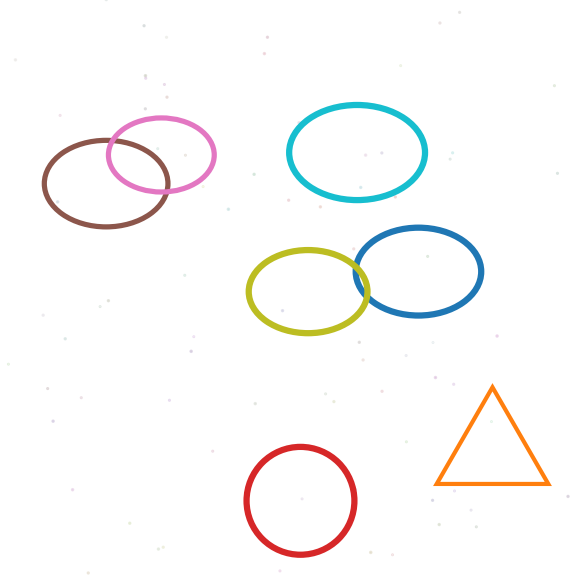[{"shape": "oval", "thickness": 3, "radius": 0.54, "center": [0.725, 0.529]}, {"shape": "triangle", "thickness": 2, "radius": 0.56, "center": [0.853, 0.217]}, {"shape": "circle", "thickness": 3, "radius": 0.47, "center": [0.52, 0.132]}, {"shape": "oval", "thickness": 2.5, "radius": 0.54, "center": [0.184, 0.681]}, {"shape": "oval", "thickness": 2.5, "radius": 0.46, "center": [0.279, 0.731]}, {"shape": "oval", "thickness": 3, "radius": 0.51, "center": [0.534, 0.494]}, {"shape": "oval", "thickness": 3, "radius": 0.59, "center": [0.618, 0.735]}]